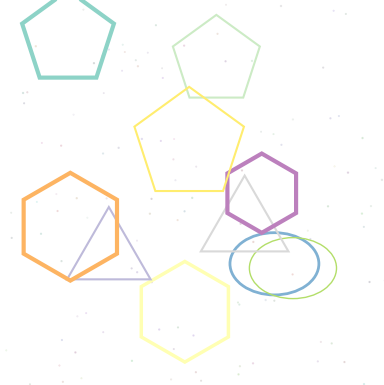[{"shape": "pentagon", "thickness": 3, "radius": 0.63, "center": [0.177, 0.9]}, {"shape": "hexagon", "thickness": 2.5, "radius": 0.65, "center": [0.48, 0.19]}, {"shape": "triangle", "thickness": 1.5, "radius": 0.63, "center": [0.283, 0.337]}, {"shape": "oval", "thickness": 2, "radius": 0.58, "center": [0.713, 0.315]}, {"shape": "hexagon", "thickness": 3, "radius": 0.7, "center": [0.183, 0.411]}, {"shape": "oval", "thickness": 1, "radius": 0.57, "center": [0.761, 0.304]}, {"shape": "triangle", "thickness": 1.5, "radius": 0.66, "center": [0.635, 0.413]}, {"shape": "hexagon", "thickness": 3, "radius": 0.51, "center": [0.68, 0.498]}, {"shape": "pentagon", "thickness": 1.5, "radius": 0.59, "center": [0.562, 0.843]}, {"shape": "pentagon", "thickness": 1.5, "radius": 0.75, "center": [0.491, 0.625]}]